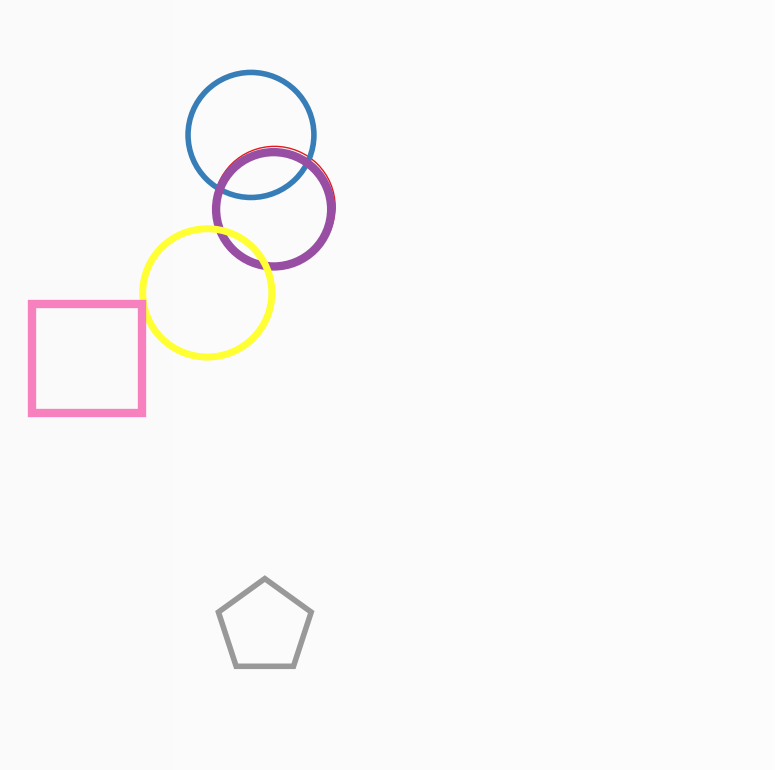[{"shape": "circle", "thickness": 0.5, "radius": 0.39, "center": [0.354, 0.732]}, {"shape": "circle", "thickness": 2, "radius": 0.41, "center": [0.324, 0.825]}, {"shape": "circle", "thickness": 3, "radius": 0.37, "center": [0.353, 0.728]}, {"shape": "circle", "thickness": 2.5, "radius": 0.42, "center": [0.267, 0.62]}, {"shape": "square", "thickness": 3, "radius": 0.36, "center": [0.113, 0.534]}, {"shape": "pentagon", "thickness": 2, "radius": 0.31, "center": [0.342, 0.186]}]